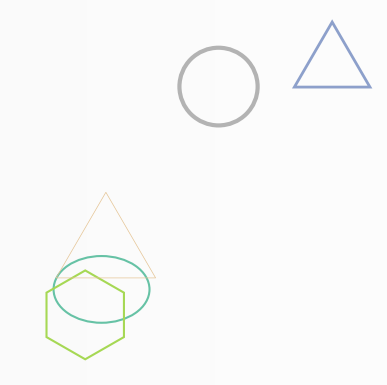[{"shape": "oval", "thickness": 1.5, "radius": 0.62, "center": [0.262, 0.248]}, {"shape": "triangle", "thickness": 2, "radius": 0.56, "center": [0.857, 0.83]}, {"shape": "hexagon", "thickness": 1.5, "radius": 0.58, "center": [0.22, 0.182]}, {"shape": "triangle", "thickness": 0.5, "radius": 0.74, "center": [0.273, 0.352]}, {"shape": "circle", "thickness": 3, "radius": 0.5, "center": [0.564, 0.775]}]